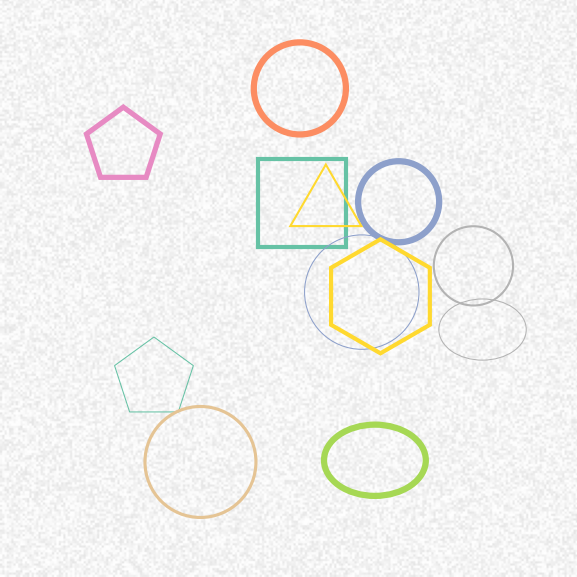[{"shape": "square", "thickness": 2, "radius": 0.38, "center": [0.523, 0.648]}, {"shape": "pentagon", "thickness": 0.5, "radius": 0.36, "center": [0.267, 0.344]}, {"shape": "circle", "thickness": 3, "radius": 0.4, "center": [0.519, 0.846]}, {"shape": "circle", "thickness": 0.5, "radius": 0.5, "center": [0.626, 0.493]}, {"shape": "circle", "thickness": 3, "radius": 0.35, "center": [0.69, 0.65]}, {"shape": "pentagon", "thickness": 2.5, "radius": 0.34, "center": [0.214, 0.746]}, {"shape": "oval", "thickness": 3, "radius": 0.44, "center": [0.649, 0.202]}, {"shape": "hexagon", "thickness": 2, "radius": 0.49, "center": [0.659, 0.486]}, {"shape": "triangle", "thickness": 1, "radius": 0.36, "center": [0.564, 0.643]}, {"shape": "circle", "thickness": 1.5, "radius": 0.48, "center": [0.347, 0.199]}, {"shape": "oval", "thickness": 0.5, "radius": 0.38, "center": [0.836, 0.428]}, {"shape": "circle", "thickness": 1, "radius": 0.34, "center": [0.82, 0.539]}]